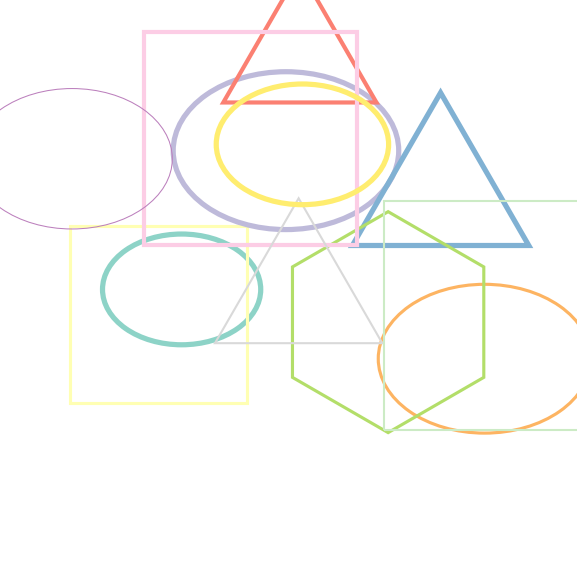[{"shape": "oval", "thickness": 2.5, "radius": 0.68, "center": [0.314, 0.498]}, {"shape": "square", "thickness": 1.5, "radius": 0.77, "center": [0.274, 0.454]}, {"shape": "oval", "thickness": 2.5, "radius": 0.98, "center": [0.495, 0.738]}, {"shape": "triangle", "thickness": 2, "radius": 0.77, "center": [0.519, 0.898]}, {"shape": "triangle", "thickness": 2.5, "radius": 0.88, "center": [0.763, 0.662]}, {"shape": "oval", "thickness": 1.5, "radius": 0.92, "center": [0.839, 0.378]}, {"shape": "hexagon", "thickness": 1.5, "radius": 0.96, "center": [0.672, 0.441]}, {"shape": "square", "thickness": 2, "radius": 0.92, "center": [0.434, 0.76]}, {"shape": "triangle", "thickness": 1, "radius": 0.84, "center": [0.517, 0.489]}, {"shape": "oval", "thickness": 0.5, "radius": 0.87, "center": [0.125, 0.724]}, {"shape": "square", "thickness": 1, "radius": 0.99, "center": [0.864, 0.453]}, {"shape": "oval", "thickness": 2.5, "radius": 0.75, "center": [0.524, 0.749]}]